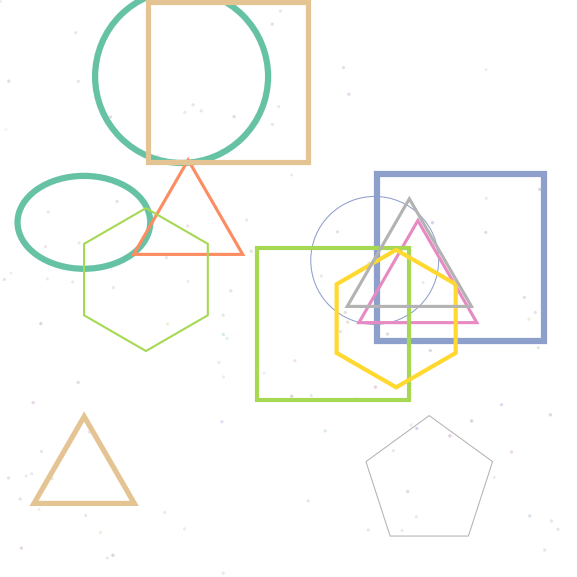[{"shape": "oval", "thickness": 3, "radius": 0.57, "center": [0.145, 0.614]}, {"shape": "circle", "thickness": 3, "radius": 0.75, "center": [0.314, 0.867]}, {"shape": "triangle", "thickness": 1.5, "radius": 0.55, "center": [0.326, 0.613]}, {"shape": "circle", "thickness": 0.5, "radius": 0.55, "center": [0.649, 0.548]}, {"shape": "square", "thickness": 3, "radius": 0.72, "center": [0.797, 0.553]}, {"shape": "triangle", "thickness": 1.5, "radius": 0.59, "center": [0.724, 0.499]}, {"shape": "hexagon", "thickness": 1, "radius": 0.62, "center": [0.253, 0.515]}, {"shape": "square", "thickness": 2, "radius": 0.66, "center": [0.577, 0.438]}, {"shape": "hexagon", "thickness": 2, "radius": 0.6, "center": [0.686, 0.447]}, {"shape": "triangle", "thickness": 2.5, "radius": 0.5, "center": [0.146, 0.178]}, {"shape": "square", "thickness": 2.5, "radius": 0.69, "center": [0.395, 0.858]}, {"shape": "triangle", "thickness": 1.5, "radius": 0.62, "center": [0.709, 0.531]}, {"shape": "pentagon", "thickness": 0.5, "radius": 0.58, "center": [0.743, 0.164]}]